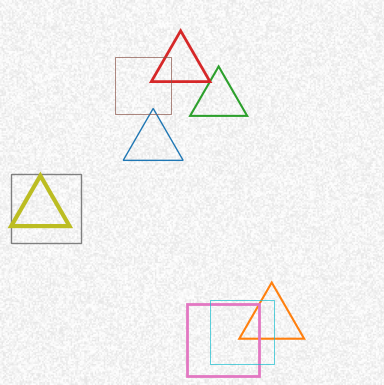[{"shape": "triangle", "thickness": 1, "radius": 0.45, "center": [0.398, 0.628]}, {"shape": "triangle", "thickness": 1.5, "radius": 0.49, "center": [0.706, 0.169]}, {"shape": "triangle", "thickness": 1.5, "radius": 0.43, "center": [0.568, 0.742]}, {"shape": "triangle", "thickness": 2, "radius": 0.44, "center": [0.469, 0.832]}, {"shape": "square", "thickness": 0.5, "radius": 0.37, "center": [0.371, 0.777]}, {"shape": "square", "thickness": 2, "radius": 0.47, "center": [0.579, 0.117]}, {"shape": "square", "thickness": 1, "radius": 0.45, "center": [0.119, 0.459]}, {"shape": "triangle", "thickness": 3, "radius": 0.44, "center": [0.105, 0.456]}, {"shape": "square", "thickness": 0.5, "radius": 0.42, "center": [0.629, 0.138]}]